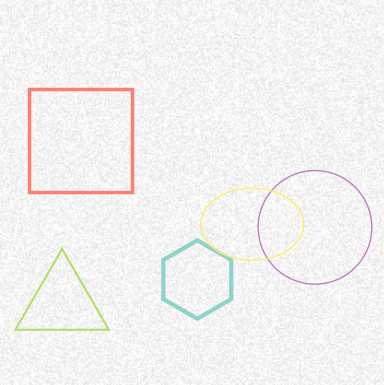[{"shape": "hexagon", "thickness": 3, "radius": 0.51, "center": [0.512, 0.274]}, {"shape": "square", "thickness": 2.5, "radius": 0.67, "center": [0.21, 0.635]}, {"shape": "triangle", "thickness": 1.5, "radius": 0.7, "center": [0.161, 0.213]}, {"shape": "circle", "thickness": 1, "radius": 0.74, "center": [0.818, 0.409]}, {"shape": "oval", "thickness": 1, "radius": 0.67, "center": [0.655, 0.418]}]